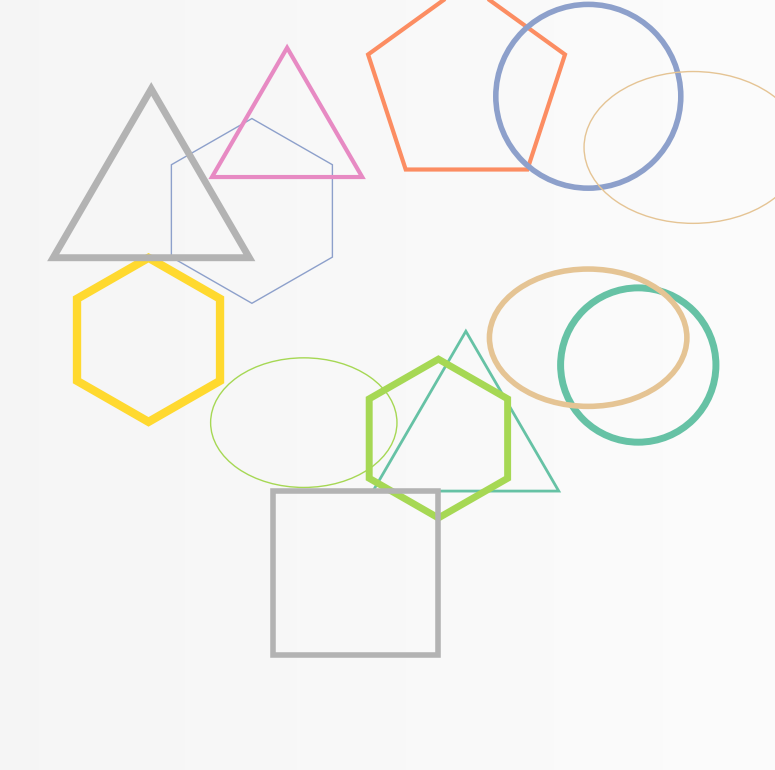[{"shape": "circle", "thickness": 2.5, "radius": 0.5, "center": [0.824, 0.526]}, {"shape": "triangle", "thickness": 1, "radius": 0.69, "center": [0.601, 0.431]}, {"shape": "pentagon", "thickness": 1.5, "radius": 0.67, "center": [0.602, 0.888]}, {"shape": "circle", "thickness": 2, "radius": 0.6, "center": [0.759, 0.875]}, {"shape": "hexagon", "thickness": 0.5, "radius": 0.6, "center": [0.325, 0.726]}, {"shape": "triangle", "thickness": 1.5, "radius": 0.56, "center": [0.37, 0.826]}, {"shape": "oval", "thickness": 0.5, "radius": 0.6, "center": [0.392, 0.451]}, {"shape": "hexagon", "thickness": 2.5, "radius": 0.52, "center": [0.566, 0.43]}, {"shape": "hexagon", "thickness": 3, "radius": 0.53, "center": [0.192, 0.559]}, {"shape": "oval", "thickness": 0.5, "radius": 0.7, "center": [0.894, 0.809]}, {"shape": "oval", "thickness": 2, "radius": 0.64, "center": [0.759, 0.561]}, {"shape": "square", "thickness": 2, "radius": 0.53, "center": [0.459, 0.256]}, {"shape": "triangle", "thickness": 2.5, "radius": 0.73, "center": [0.195, 0.738]}]